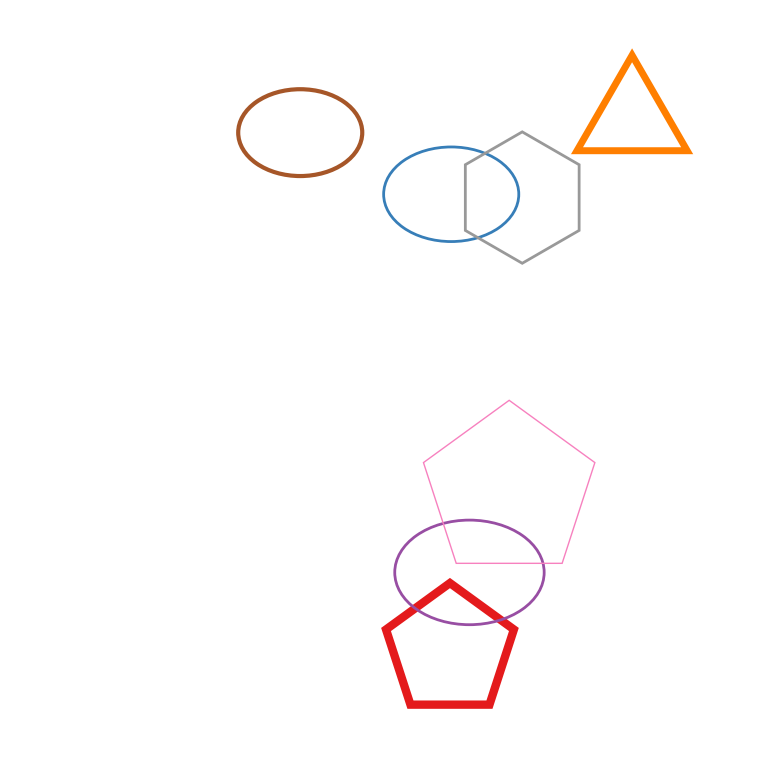[{"shape": "pentagon", "thickness": 3, "radius": 0.44, "center": [0.584, 0.155]}, {"shape": "oval", "thickness": 1, "radius": 0.44, "center": [0.586, 0.748]}, {"shape": "oval", "thickness": 1, "radius": 0.49, "center": [0.61, 0.257]}, {"shape": "triangle", "thickness": 2.5, "radius": 0.41, "center": [0.821, 0.846]}, {"shape": "oval", "thickness": 1.5, "radius": 0.4, "center": [0.39, 0.828]}, {"shape": "pentagon", "thickness": 0.5, "radius": 0.59, "center": [0.661, 0.363]}, {"shape": "hexagon", "thickness": 1, "radius": 0.43, "center": [0.678, 0.743]}]